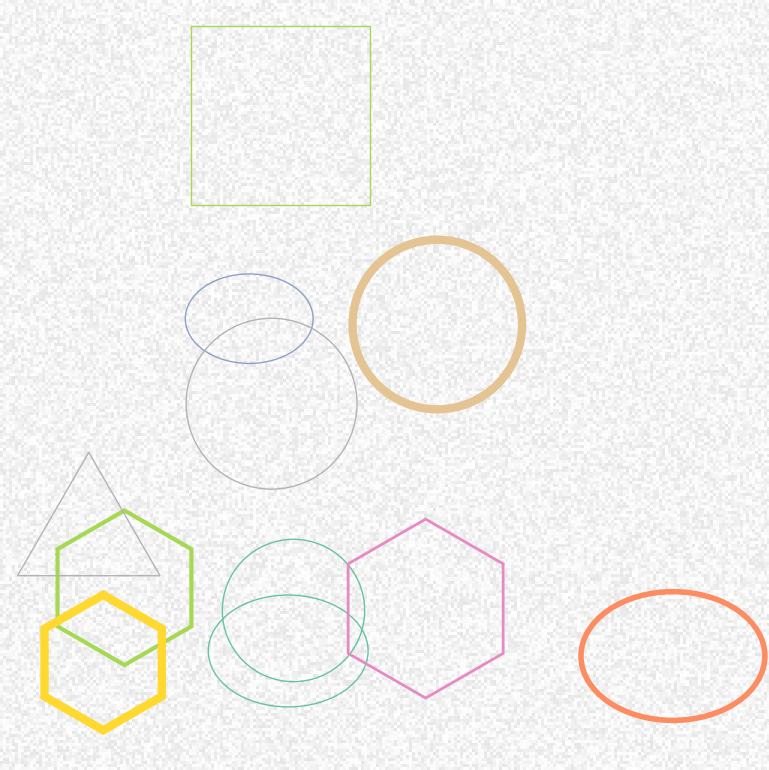[{"shape": "oval", "thickness": 0.5, "radius": 0.52, "center": [0.374, 0.155]}, {"shape": "circle", "thickness": 0.5, "radius": 0.46, "center": [0.381, 0.207]}, {"shape": "oval", "thickness": 2, "radius": 0.6, "center": [0.874, 0.148]}, {"shape": "oval", "thickness": 0.5, "radius": 0.42, "center": [0.324, 0.586]}, {"shape": "hexagon", "thickness": 1, "radius": 0.58, "center": [0.553, 0.21]}, {"shape": "hexagon", "thickness": 1.5, "radius": 0.5, "center": [0.162, 0.237]}, {"shape": "square", "thickness": 0.5, "radius": 0.58, "center": [0.364, 0.85]}, {"shape": "hexagon", "thickness": 3, "radius": 0.44, "center": [0.134, 0.14]}, {"shape": "circle", "thickness": 3, "radius": 0.55, "center": [0.568, 0.579]}, {"shape": "circle", "thickness": 0.5, "radius": 0.55, "center": [0.353, 0.476]}, {"shape": "triangle", "thickness": 0.5, "radius": 0.53, "center": [0.115, 0.306]}]